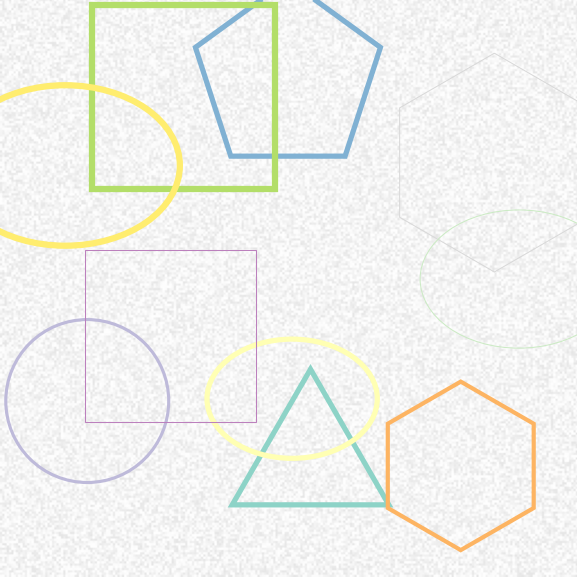[{"shape": "triangle", "thickness": 2.5, "radius": 0.78, "center": [0.538, 0.203]}, {"shape": "oval", "thickness": 2.5, "radius": 0.74, "center": [0.506, 0.309]}, {"shape": "circle", "thickness": 1.5, "radius": 0.71, "center": [0.151, 0.305]}, {"shape": "pentagon", "thickness": 2.5, "radius": 0.84, "center": [0.499, 0.865]}, {"shape": "hexagon", "thickness": 2, "radius": 0.73, "center": [0.798, 0.192]}, {"shape": "square", "thickness": 3, "radius": 0.8, "center": [0.318, 0.831]}, {"shape": "hexagon", "thickness": 0.5, "radius": 0.95, "center": [0.856, 0.718]}, {"shape": "square", "thickness": 0.5, "radius": 0.74, "center": [0.295, 0.418]}, {"shape": "oval", "thickness": 0.5, "radius": 0.85, "center": [0.898, 0.516]}, {"shape": "oval", "thickness": 3, "radius": 0.99, "center": [0.113, 0.713]}]